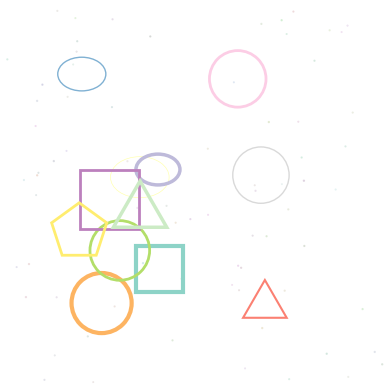[{"shape": "square", "thickness": 3, "radius": 0.3, "center": [0.414, 0.302]}, {"shape": "oval", "thickness": 0.5, "radius": 0.38, "center": [0.363, 0.54]}, {"shape": "oval", "thickness": 2.5, "radius": 0.29, "center": [0.41, 0.56]}, {"shape": "triangle", "thickness": 1.5, "radius": 0.33, "center": [0.688, 0.207]}, {"shape": "oval", "thickness": 1, "radius": 0.31, "center": [0.212, 0.808]}, {"shape": "circle", "thickness": 3, "radius": 0.39, "center": [0.264, 0.213]}, {"shape": "circle", "thickness": 2, "radius": 0.39, "center": [0.311, 0.349]}, {"shape": "circle", "thickness": 2, "radius": 0.37, "center": [0.617, 0.795]}, {"shape": "circle", "thickness": 1, "radius": 0.37, "center": [0.678, 0.545]}, {"shape": "square", "thickness": 2, "radius": 0.38, "center": [0.283, 0.482]}, {"shape": "triangle", "thickness": 2.5, "radius": 0.4, "center": [0.364, 0.45]}, {"shape": "pentagon", "thickness": 2, "radius": 0.38, "center": [0.206, 0.398]}]